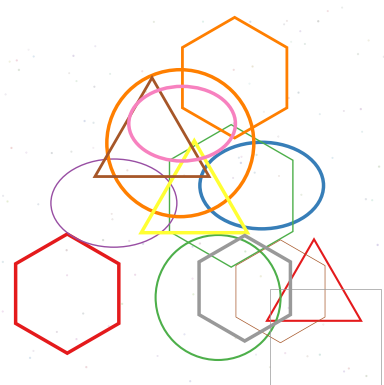[{"shape": "triangle", "thickness": 1.5, "radius": 0.71, "center": [0.816, 0.237]}, {"shape": "hexagon", "thickness": 2.5, "radius": 0.77, "center": [0.175, 0.237]}, {"shape": "oval", "thickness": 2.5, "radius": 0.8, "center": [0.68, 0.518]}, {"shape": "hexagon", "thickness": 1, "radius": 0.93, "center": [0.6, 0.491]}, {"shape": "circle", "thickness": 1.5, "radius": 0.81, "center": [0.566, 0.227]}, {"shape": "oval", "thickness": 1, "radius": 0.82, "center": [0.296, 0.472]}, {"shape": "circle", "thickness": 2.5, "radius": 0.95, "center": [0.468, 0.628]}, {"shape": "hexagon", "thickness": 2, "radius": 0.78, "center": [0.61, 0.798]}, {"shape": "triangle", "thickness": 2.5, "radius": 0.8, "center": [0.505, 0.475]}, {"shape": "hexagon", "thickness": 0.5, "radius": 0.67, "center": [0.729, 0.243]}, {"shape": "triangle", "thickness": 2, "radius": 0.86, "center": [0.395, 0.627]}, {"shape": "oval", "thickness": 2.5, "radius": 0.69, "center": [0.473, 0.679]}, {"shape": "hexagon", "thickness": 2.5, "radius": 0.68, "center": [0.636, 0.251]}, {"shape": "square", "thickness": 0.5, "radius": 0.72, "center": [0.844, 0.105]}]